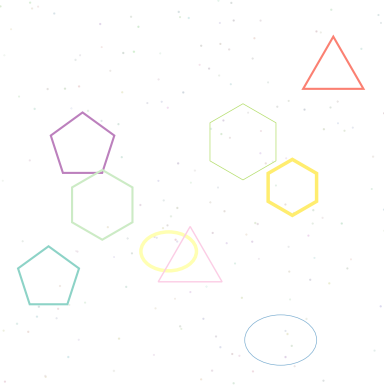[{"shape": "pentagon", "thickness": 1.5, "radius": 0.42, "center": [0.126, 0.277]}, {"shape": "oval", "thickness": 2.5, "radius": 0.36, "center": [0.438, 0.347]}, {"shape": "triangle", "thickness": 1.5, "radius": 0.45, "center": [0.866, 0.814]}, {"shape": "oval", "thickness": 0.5, "radius": 0.47, "center": [0.729, 0.117]}, {"shape": "hexagon", "thickness": 0.5, "radius": 0.49, "center": [0.631, 0.632]}, {"shape": "triangle", "thickness": 1, "radius": 0.48, "center": [0.494, 0.316]}, {"shape": "pentagon", "thickness": 1.5, "radius": 0.43, "center": [0.214, 0.621]}, {"shape": "hexagon", "thickness": 1.5, "radius": 0.45, "center": [0.266, 0.468]}, {"shape": "hexagon", "thickness": 2.5, "radius": 0.36, "center": [0.759, 0.513]}]